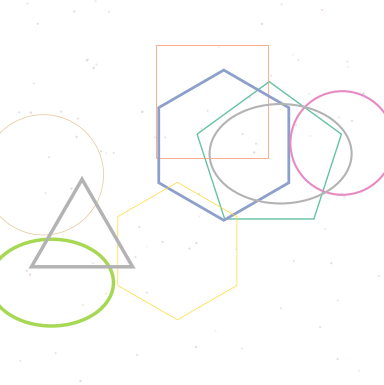[{"shape": "pentagon", "thickness": 1, "radius": 0.99, "center": [0.699, 0.591]}, {"shape": "square", "thickness": 0.5, "radius": 0.73, "center": [0.551, 0.736]}, {"shape": "hexagon", "thickness": 2, "radius": 0.98, "center": [0.581, 0.623]}, {"shape": "circle", "thickness": 1.5, "radius": 0.67, "center": [0.889, 0.629]}, {"shape": "oval", "thickness": 2.5, "radius": 0.81, "center": [0.134, 0.266]}, {"shape": "hexagon", "thickness": 0.5, "radius": 0.89, "center": [0.461, 0.348]}, {"shape": "circle", "thickness": 0.5, "radius": 0.78, "center": [0.113, 0.546]}, {"shape": "triangle", "thickness": 2.5, "radius": 0.76, "center": [0.213, 0.383]}, {"shape": "oval", "thickness": 1.5, "radius": 0.92, "center": [0.729, 0.601]}]